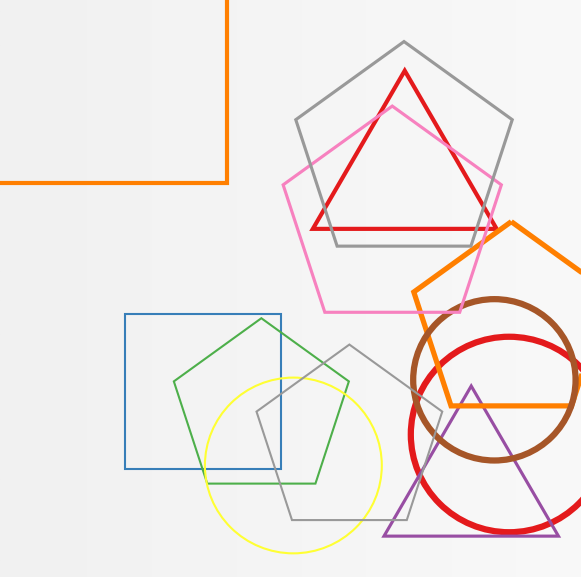[{"shape": "triangle", "thickness": 2, "radius": 0.91, "center": [0.696, 0.694]}, {"shape": "circle", "thickness": 3, "radius": 0.85, "center": [0.876, 0.247]}, {"shape": "square", "thickness": 1, "radius": 0.67, "center": [0.35, 0.321]}, {"shape": "pentagon", "thickness": 1, "radius": 0.79, "center": [0.45, 0.29]}, {"shape": "triangle", "thickness": 1.5, "radius": 0.87, "center": [0.811, 0.157]}, {"shape": "square", "thickness": 2, "radius": 0.98, "center": [0.194, 0.879]}, {"shape": "pentagon", "thickness": 2.5, "radius": 0.88, "center": [0.88, 0.439]}, {"shape": "circle", "thickness": 1, "radius": 0.76, "center": [0.505, 0.193]}, {"shape": "circle", "thickness": 3, "radius": 0.7, "center": [0.851, 0.341]}, {"shape": "pentagon", "thickness": 1.5, "radius": 0.99, "center": [0.675, 0.618]}, {"shape": "pentagon", "thickness": 1.5, "radius": 0.98, "center": [0.695, 0.731]}, {"shape": "pentagon", "thickness": 1, "radius": 0.84, "center": [0.601, 0.234]}]